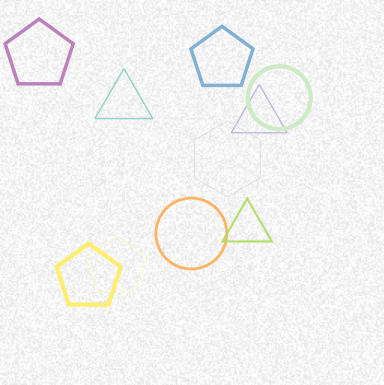[{"shape": "triangle", "thickness": 1, "radius": 0.43, "center": [0.322, 0.735]}, {"shape": "pentagon", "thickness": 0.5, "radius": 0.41, "center": [0.303, 0.307]}, {"shape": "triangle", "thickness": 1, "radius": 0.42, "center": [0.673, 0.697]}, {"shape": "pentagon", "thickness": 2.5, "radius": 0.42, "center": [0.577, 0.847]}, {"shape": "circle", "thickness": 2, "radius": 0.46, "center": [0.497, 0.393]}, {"shape": "triangle", "thickness": 1.5, "radius": 0.37, "center": [0.642, 0.41]}, {"shape": "hexagon", "thickness": 0.5, "radius": 0.49, "center": [0.591, 0.587]}, {"shape": "pentagon", "thickness": 2.5, "radius": 0.46, "center": [0.102, 0.858]}, {"shape": "circle", "thickness": 3, "radius": 0.41, "center": [0.725, 0.746]}, {"shape": "pentagon", "thickness": 3, "radius": 0.44, "center": [0.23, 0.28]}]